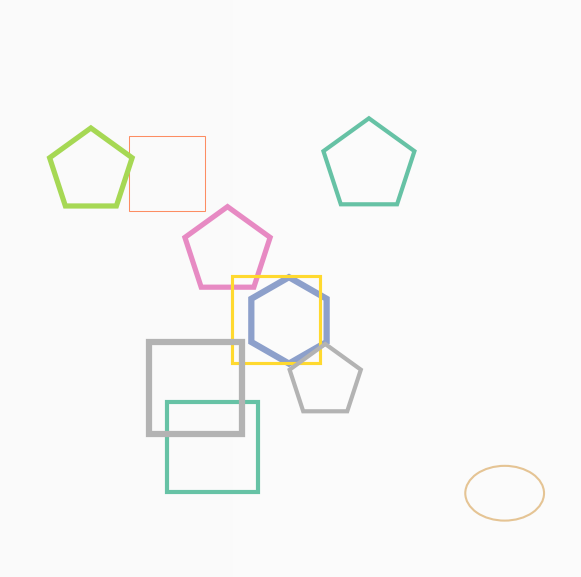[{"shape": "pentagon", "thickness": 2, "radius": 0.41, "center": [0.635, 0.712]}, {"shape": "square", "thickness": 2, "radius": 0.39, "center": [0.365, 0.224]}, {"shape": "square", "thickness": 0.5, "radius": 0.33, "center": [0.288, 0.699]}, {"shape": "hexagon", "thickness": 3, "radius": 0.37, "center": [0.497, 0.444]}, {"shape": "pentagon", "thickness": 2.5, "radius": 0.39, "center": [0.391, 0.564]}, {"shape": "pentagon", "thickness": 2.5, "radius": 0.37, "center": [0.156, 0.703]}, {"shape": "square", "thickness": 1.5, "radius": 0.38, "center": [0.475, 0.446]}, {"shape": "oval", "thickness": 1, "radius": 0.34, "center": [0.868, 0.145]}, {"shape": "square", "thickness": 3, "radius": 0.4, "center": [0.337, 0.327]}, {"shape": "pentagon", "thickness": 2, "radius": 0.32, "center": [0.56, 0.339]}]